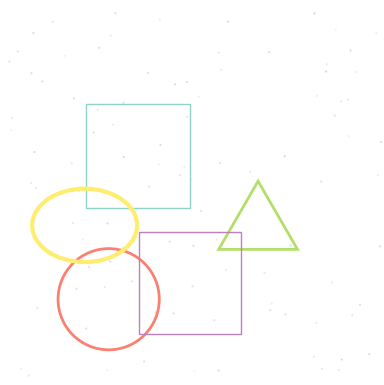[{"shape": "square", "thickness": 1, "radius": 0.68, "center": [0.358, 0.595]}, {"shape": "circle", "thickness": 2, "radius": 0.66, "center": [0.282, 0.223]}, {"shape": "triangle", "thickness": 2, "radius": 0.59, "center": [0.67, 0.411]}, {"shape": "square", "thickness": 1, "radius": 0.66, "center": [0.493, 0.265]}, {"shape": "oval", "thickness": 3, "radius": 0.68, "center": [0.22, 0.415]}]